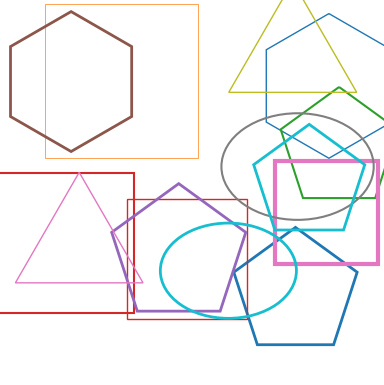[{"shape": "hexagon", "thickness": 1, "radius": 0.94, "center": [0.854, 0.777]}, {"shape": "pentagon", "thickness": 2, "radius": 0.84, "center": [0.767, 0.241]}, {"shape": "square", "thickness": 0.5, "radius": 1.0, "center": [0.316, 0.79]}, {"shape": "pentagon", "thickness": 1.5, "radius": 0.8, "center": [0.881, 0.615]}, {"shape": "square", "thickness": 1.5, "radius": 0.91, "center": [0.166, 0.368]}, {"shape": "square", "thickness": 1, "radius": 0.78, "center": [0.486, 0.327]}, {"shape": "pentagon", "thickness": 2, "radius": 0.92, "center": [0.464, 0.34]}, {"shape": "hexagon", "thickness": 2, "radius": 0.91, "center": [0.185, 0.788]}, {"shape": "triangle", "thickness": 1, "radius": 0.96, "center": [0.206, 0.361]}, {"shape": "square", "thickness": 3, "radius": 0.67, "center": [0.847, 0.448]}, {"shape": "oval", "thickness": 1.5, "radius": 0.99, "center": [0.773, 0.567]}, {"shape": "triangle", "thickness": 1, "radius": 0.96, "center": [0.76, 0.856]}, {"shape": "pentagon", "thickness": 2, "radius": 0.76, "center": [0.803, 0.525]}, {"shape": "oval", "thickness": 2, "radius": 0.88, "center": [0.593, 0.297]}]